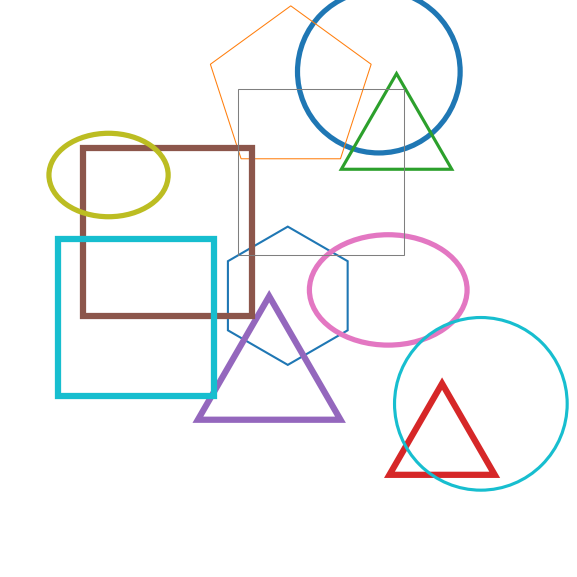[{"shape": "hexagon", "thickness": 1, "radius": 0.6, "center": [0.498, 0.487]}, {"shape": "circle", "thickness": 2.5, "radius": 0.7, "center": [0.656, 0.875]}, {"shape": "pentagon", "thickness": 0.5, "radius": 0.73, "center": [0.503, 0.843]}, {"shape": "triangle", "thickness": 1.5, "radius": 0.55, "center": [0.687, 0.761]}, {"shape": "triangle", "thickness": 3, "radius": 0.53, "center": [0.766, 0.23]}, {"shape": "triangle", "thickness": 3, "radius": 0.71, "center": [0.466, 0.344]}, {"shape": "square", "thickness": 3, "radius": 0.73, "center": [0.29, 0.597]}, {"shape": "oval", "thickness": 2.5, "radius": 0.68, "center": [0.672, 0.497]}, {"shape": "square", "thickness": 0.5, "radius": 0.72, "center": [0.556, 0.702]}, {"shape": "oval", "thickness": 2.5, "radius": 0.52, "center": [0.188, 0.696]}, {"shape": "square", "thickness": 3, "radius": 0.68, "center": [0.235, 0.449]}, {"shape": "circle", "thickness": 1.5, "radius": 0.75, "center": [0.833, 0.3]}]